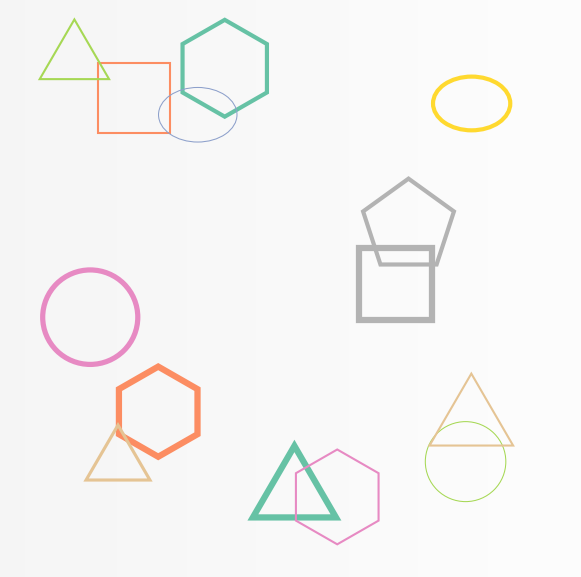[{"shape": "triangle", "thickness": 3, "radius": 0.41, "center": [0.507, 0.144]}, {"shape": "hexagon", "thickness": 2, "radius": 0.42, "center": [0.387, 0.881]}, {"shape": "square", "thickness": 1, "radius": 0.31, "center": [0.231, 0.829]}, {"shape": "hexagon", "thickness": 3, "radius": 0.39, "center": [0.272, 0.286]}, {"shape": "oval", "thickness": 0.5, "radius": 0.34, "center": [0.34, 0.8]}, {"shape": "circle", "thickness": 2.5, "radius": 0.41, "center": [0.155, 0.45]}, {"shape": "hexagon", "thickness": 1, "radius": 0.41, "center": [0.58, 0.139]}, {"shape": "circle", "thickness": 0.5, "radius": 0.35, "center": [0.801, 0.2]}, {"shape": "triangle", "thickness": 1, "radius": 0.34, "center": [0.128, 0.897]}, {"shape": "oval", "thickness": 2, "radius": 0.33, "center": [0.811, 0.82]}, {"shape": "triangle", "thickness": 1, "radius": 0.42, "center": [0.811, 0.269]}, {"shape": "triangle", "thickness": 1.5, "radius": 0.32, "center": [0.203, 0.2]}, {"shape": "pentagon", "thickness": 2, "radius": 0.41, "center": [0.703, 0.608]}, {"shape": "square", "thickness": 3, "radius": 0.31, "center": [0.68, 0.507]}]